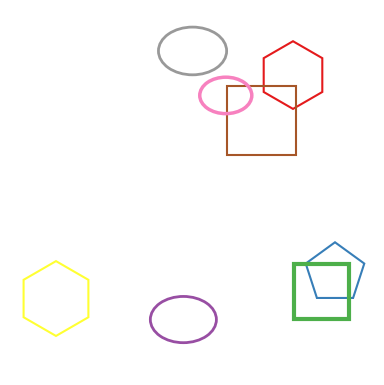[{"shape": "hexagon", "thickness": 1.5, "radius": 0.44, "center": [0.761, 0.805]}, {"shape": "pentagon", "thickness": 1.5, "radius": 0.4, "center": [0.87, 0.291]}, {"shape": "square", "thickness": 3, "radius": 0.35, "center": [0.835, 0.243]}, {"shape": "oval", "thickness": 2, "radius": 0.43, "center": [0.476, 0.17]}, {"shape": "hexagon", "thickness": 1.5, "radius": 0.49, "center": [0.145, 0.225]}, {"shape": "square", "thickness": 1.5, "radius": 0.45, "center": [0.679, 0.687]}, {"shape": "oval", "thickness": 2.5, "radius": 0.34, "center": [0.586, 0.752]}, {"shape": "oval", "thickness": 2, "radius": 0.44, "center": [0.5, 0.868]}]